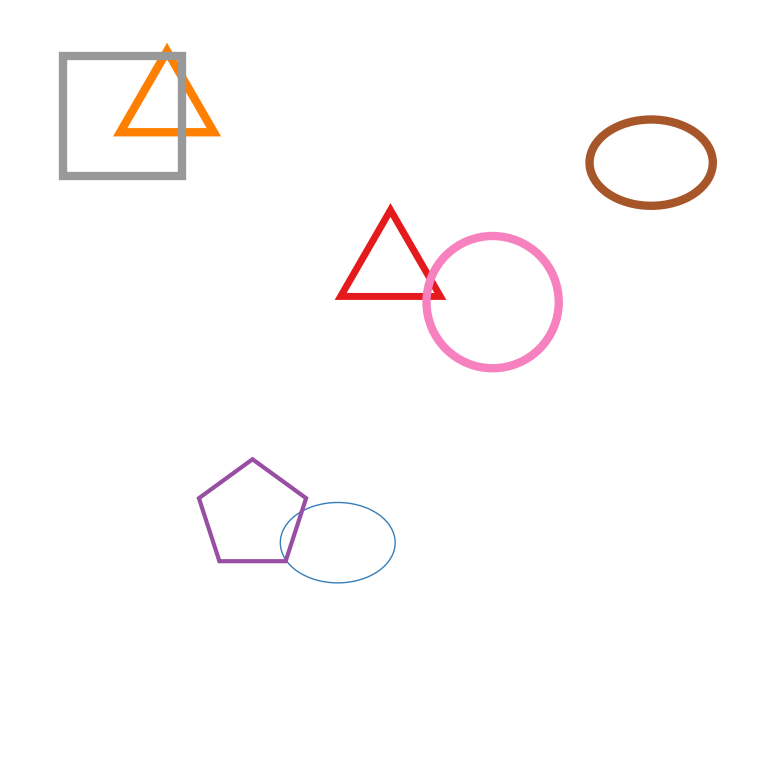[{"shape": "triangle", "thickness": 2.5, "radius": 0.37, "center": [0.507, 0.652]}, {"shape": "oval", "thickness": 0.5, "radius": 0.37, "center": [0.439, 0.295]}, {"shape": "pentagon", "thickness": 1.5, "radius": 0.37, "center": [0.328, 0.33]}, {"shape": "triangle", "thickness": 3, "radius": 0.35, "center": [0.217, 0.863]}, {"shape": "oval", "thickness": 3, "radius": 0.4, "center": [0.846, 0.789]}, {"shape": "circle", "thickness": 3, "radius": 0.43, "center": [0.64, 0.608]}, {"shape": "square", "thickness": 3, "radius": 0.39, "center": [0.159, 0.849]}]